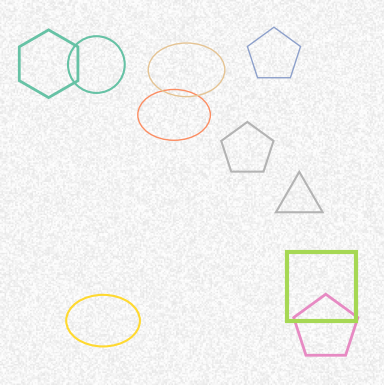[{"shape": "circle", "thickness": 1.5, "radius": 0.37, "center": [0.25, 0.832]}, {"shape": "hexagon", "thickness": 2, "radius": 0.44, "center": [0.126, 0.834]}, {"shape": "oval", "thickness": 1, "radius": 0.47, "center": [0.452, 0.702]}, {"shape": "pentagon", "thickness": 1, "radius": 0.36, "center": [0.712, 0.857]}, {"shape": "pentagon", "thickness": 2, "radius": 0.44, "center": [0.846, 0.148]}, {"shape": "square", "thickness": 3, "radius": 0.45, "center": [0.835, 0.256]}, {"shape": "oval", "thickness": 1.5, "radius": 0.48, "center": [0.268, 0.167]}, {"shape": "oval", "thickness": 1, "radius": 0.5, "center": [0.484, 0.819]}, {"shape": "pentagon", "thickness": 1.5, "radius": 0.36, "center": [0.643, 0.612]}, {"shape": "triangle", "thickness": 1.5, "radius": 0.35, "center": [0.777, 0.484]}]